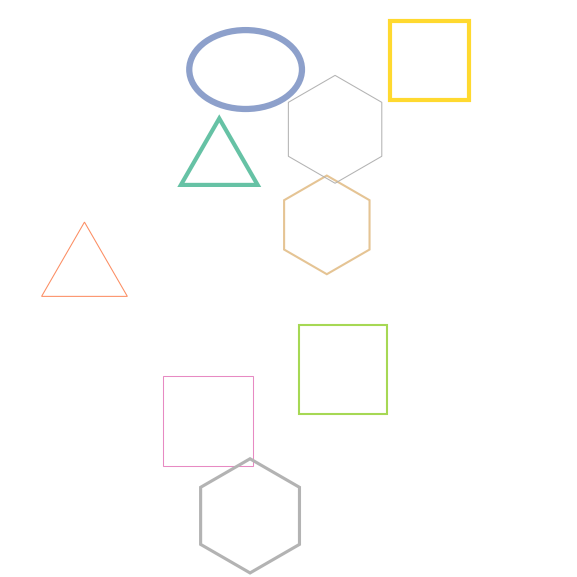[{"shape": "triangle", "thickness": 2, "radius": 0.38, "center": [0.38, 0.717]}, {"shape": "triangle", "thickness": 0.5, "radius": 0.43, "center": [0.146, 0.529]}, {"shape": "oval", "thickness": 3, "radius": 0.49, "center": [0.425, 0.879]}, {"shape": "square", "thickness": 0.5, "radius": 0.39, "center": [0.361, 0.27]}, {"shape": "square", "thickness": 1, "radius": 0.38, "center": [0.594, 0.359]}, {"shape": "square", "thickness": 2, "radius": 0.34, "center": [0.744, 0.895]}, {"shape": "hexagon", "thickness": 1, "radius": 0.43, "center": [0.566, 0.61]}, {"shape": "hexagon", "thickness": 0.5, "radius": 0.47, "center": [0.58, 0.775]}, {"shape": "hexagon", "thickness": 1.5, "radius": 0.49, "center": [0.433, 0.106]}]